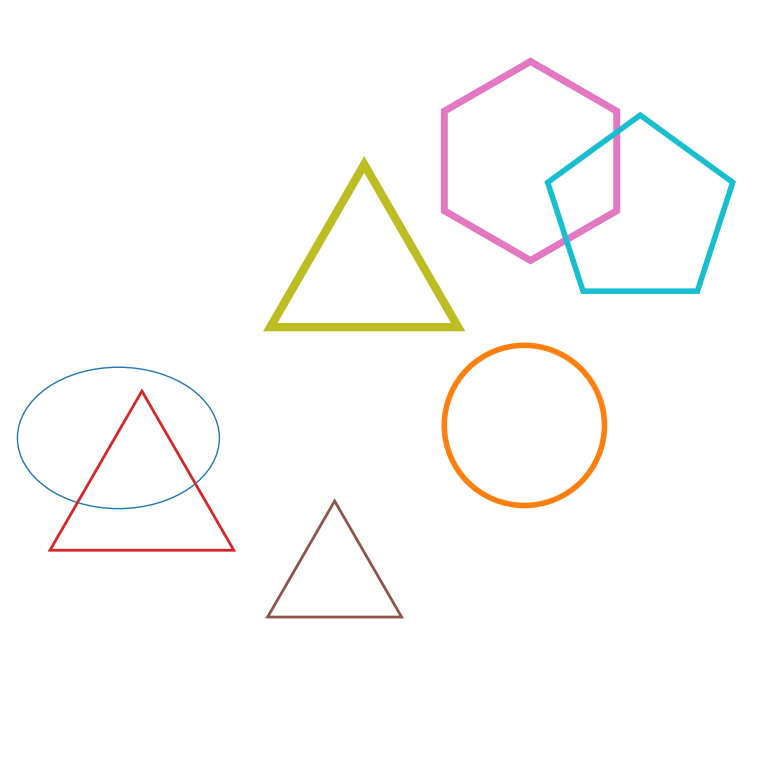[{"shape": "oval", "thickness": 0.5, "radius": 0.66, "center": [0.154, 0.431]}, {"shape": "circle", "thickness": 2, "radius": 0.52, "center": [0.681, 0.448]}, {"shape": "triangle", "thickness": 1, "radius": 0.69, "center": [0.184, 0.354]}, {"shape": "triangle", "thickness": 1, "radius": 0.5, "center": [0.435, 0.249]}, {"shape": "hexagon", "thickness": 2.5, "radius": 0.65, "center": [0.689, 0.791]}, {"shape": "triangle", "thickness": 3, "radius": 0.7, "center": [0.473, 0.646]}, {"shape": "pentagon", "thickness": 2, "radius": 0.63, "center": [0.831, 0.724]}]